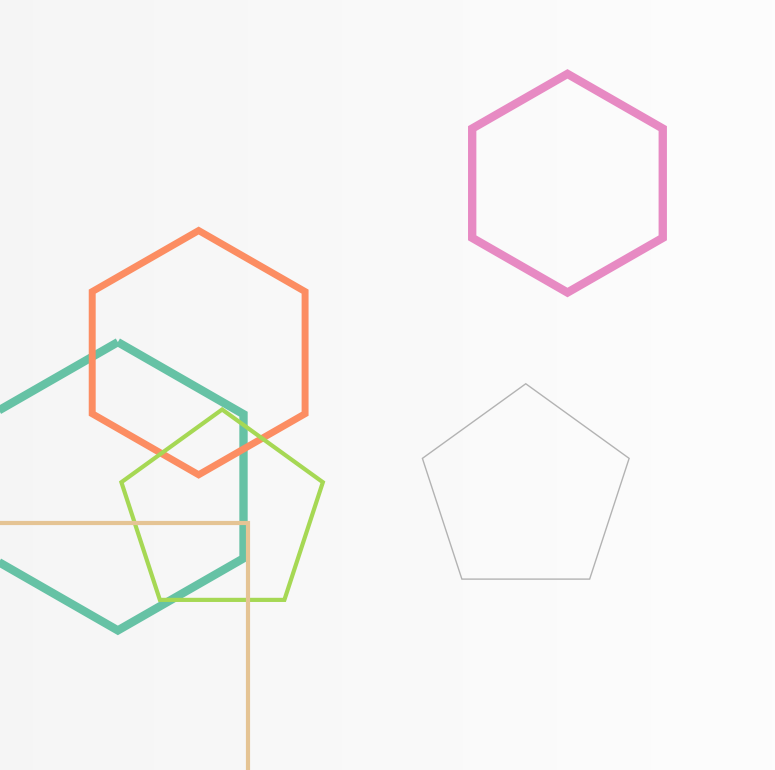[{"shape": "hexagon", "thickness": 3, "radius": 0.94, "center": [0.152, 0.368]}, {"shape": "hexagon", "thickness": 2.5, "radius": 0.79, "center": [0.256, 0.542]}, {"shape": "hexagon", "thickness": 3, "radius": 0.71, "center": [0.732, 0.762]}, {"shape": "pentagon", "thickness": 1.5, "radius": 0.68, "center": [0.287, 0.332]}, {"shape": "square", "thickness": 1.5, "radius": 0.83, "center": [0.155, 0.156]}, {"shape": "pentagon", "thickness": 0.5, "radius": 0.7, "center": [0.678, 0.361]}]